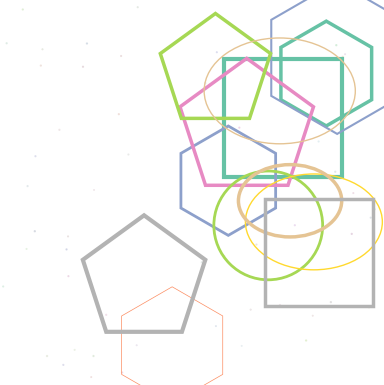[{"shape": "square", "thickness": 3, "radius": 0.77, "center": [0.734, 0.694]}, {"shape": "hexagon", "thickness": 2.5, "radius": 0.68, "center": [0.847, 0.809]}, {"shape": "hexagon", "thickness": 0.5, "radius": 0.76, "center": [0.447, 0.103]}, {"shape": "hexagon", "thickness": 1.5, "radius": 0.99, "center": [0.876, 0.85]}, {"shape": "hexagon", "thickness": 2, "radius": 0.71, "center": [0.593, 0.531]}, {"shape": "pentagon", "thickness": 2.5, "radius": 0.91, "center": [0.641, 0.666]}, {"shape": "circle", "thickness": 2, "radius": 0.71, "center": [0.697, 0.415]}, {"shape": "pentagon", "thickness": 2.5, "radius": 0.75, "center": [0.56, 0.814]}, {"shape": "oval", "thickness": 1, "radius": 0.89, "center": [0.815, 0.424]}, {"shape": "oval", "thickness": 1, "radius": 0.98, "center": [0.727, 0.764]}, {"shape": "oval", "thickness": 2.5, "radius": 0.67, "center": [0.753, 0.478]}, {"shape": "square", "thickness": 2.5, "radius": 0.7, "center": [0.828, 0.344]}, {"shape": "pentagon", "thickness": 3, "radius": 0.84, "center": [0.374, 0.273]}]